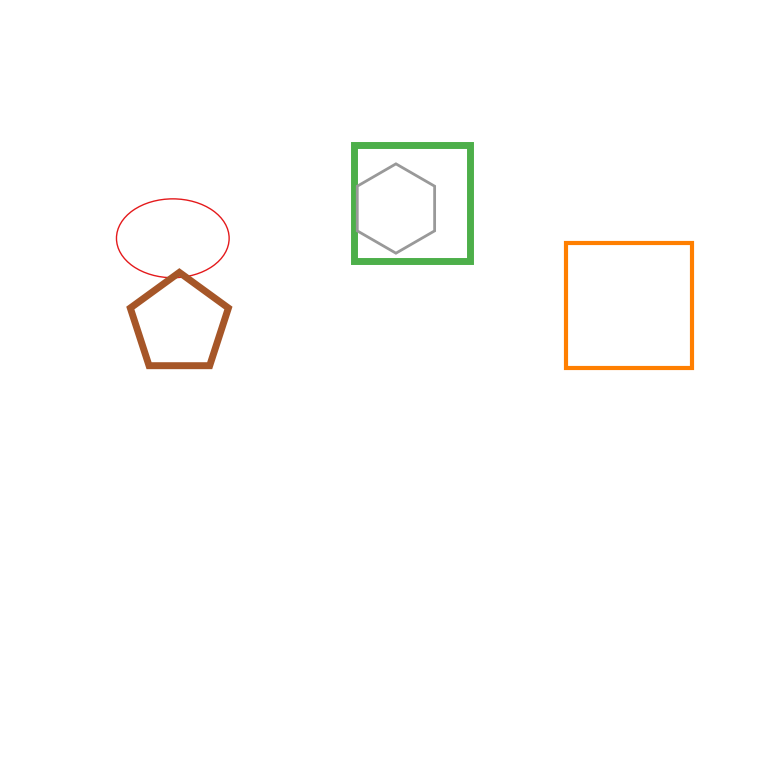[{"shape": "oval", "thickness": 0.5, "radius": 0.37, "center": [0.224, 0.691]}, {"shape": "square", "thickness": 2.5, "radius": 0.37, "center": [0.535, 0.736]}, {"shape": "square", "thickness": 1.5, "radius": 0.41, "center": [0.817, 0.603]}, {"shape": "pentagon", "thickness": 2.5, "radius": 0.33, "center": [0.233, 0.579]}, {"shape": "hexagon", "thickness": 1, "radius": 0.29, "center": [0.514, 0.729]}]